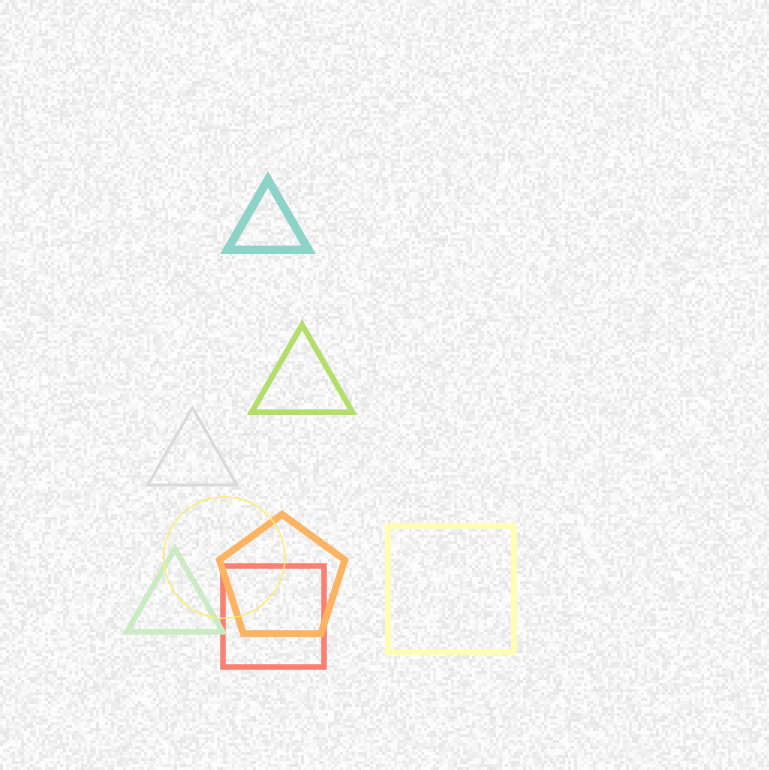[{"shape": "triangle", "thickness": 3, "radius": 0.3, "center": [0.348, 0.706]}, {"shape": "square", "thickness": 2, "radius": 0.41, "center": [0.586, 0.236]}, {"shape": "square", "thickness": 2, "radius": 0.33, "center": [0.355, 0.199]}, {"shape": "pentagon", "thickness": 2.5, "radius": 0.43, "center": [0.366, 0.246]}, {"shape": "triangle", "thickness": 2, "radius": 0.38, "center": [0.392, 0.502]}, {"shape": "triangle", "thickness": 1, "radius": 0.33, "center": [0.25, 0.404]}, {"shape": "triangle", "thickness": 2, "radius": 0.36, "center": [0.227, 0.215]}, {"shape": "circle", "thickness": 0.5, "radius": 0.39, "center": [0.291, 0.276]}]